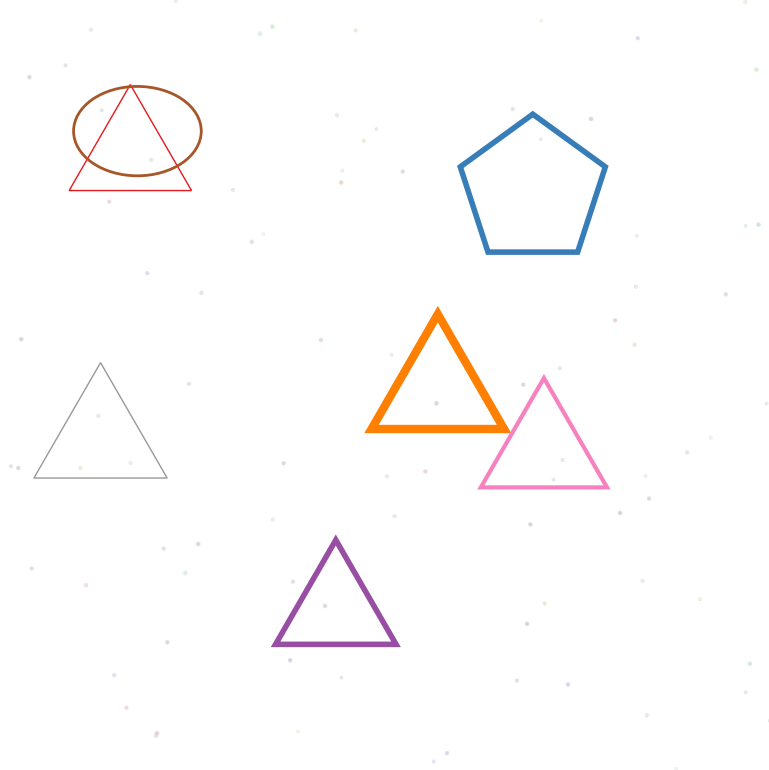[{"shape": "triangle", "thickness": 0.5, "radius": 0.46, "center": [0.169, 0.798]}, {"shape": "pentagon", "thickness": 2, "radius": 0.5, "center": [0.692, 0.753]}, {"shape": "triangle", "thickness": 2, "radius": 0.45, "center": [0.436, 0.208]}, {"shape": "triangle", "thickness": 3, "radius": 0.5, "center": [0.569, 0.493]}, {"shape": "oval", "thickness": 1, "radius": 0.41, "center": [0.178, 0.83]}, {"shape": "triangle", "thickness": 1.5, "radius": 0.47, "center": [0.706, 0.414]}, {"shape": "triangle", "thickness": 0.5, "radius": 0.5, "center": [0.131, 0.429]}]